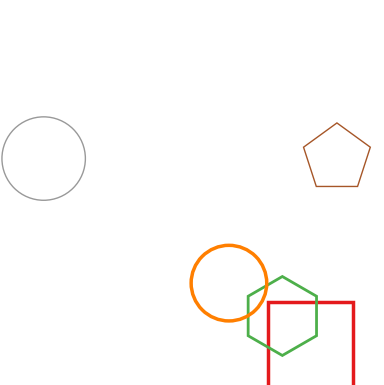[{"shape": "square", "thickness": 2.5, "radius": 0.55, "center": [0.806, 0.107]}, {"shape": "hexagon", "thickness": 2, "radius": 0.51, "center": [0.733, 0.179]}, {"shape": "circle", "thickness": 2.5, "radius": 0.49, "center": [0.595, 0.265]}, {"shape": "pentagon", "thickness": 1, "radius": 0.46, "center": [0.875, 0.589]}, {"shape": "circle", "thickness": 1, "radius": 0.54, "center": [0.113, 0.588]}]